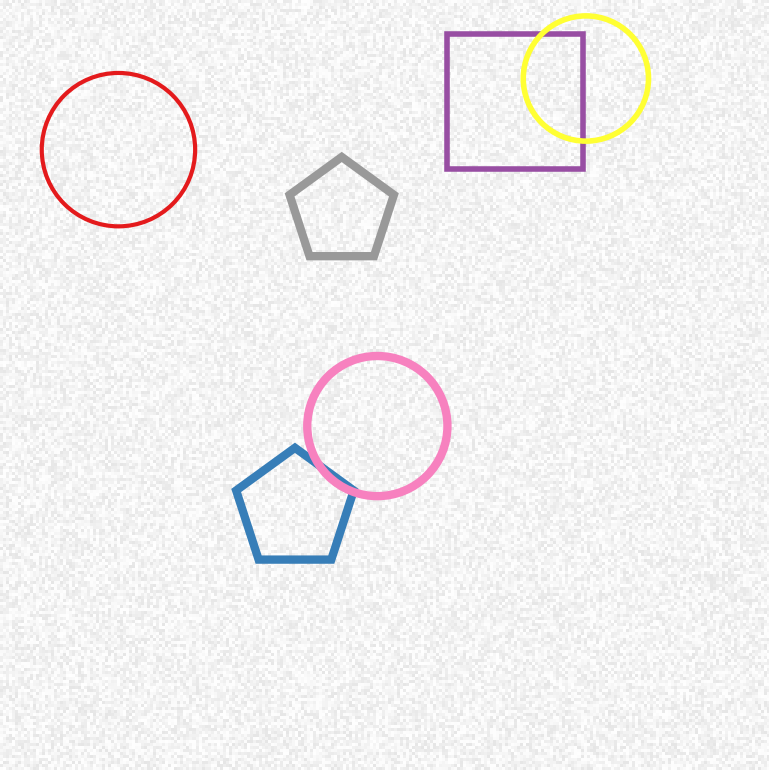[{"shape": "circle", "thickness": 1.5, "radius": 0.5, "center": [0.154, 0.806]}, {"shape": "pentagon", "thickness": 3, "radius": 0.4, "center": [0.383, 0.338]}, {"shape": "square", "thickness": 2, "radius": 0.44, "center": [0.669, 0.868]}, {"shape": "circle", "thickness": 2, "radius": 0.41, "center": [0.761, 0.898]}, {"shape": "circle", "thickness": 3, "radius": 0.46, "center": [0.49, 0.447]}, {"shape": "pentagon", "thickness": 3, "radius": 0.36, "center": [0.444, 0.725]}]